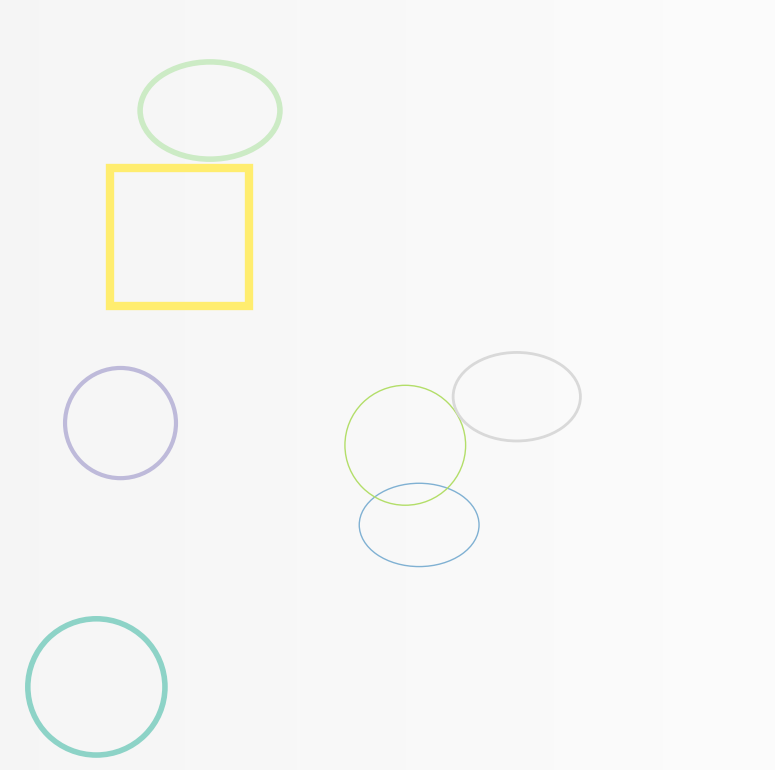[{"shape": "circle", "thickness": 2, "radius": 0.44, "center": [0.124, 0.108]}, {"shape": "circle", "thickness": 1.5, "radius": 0.36, "center": [0.156, 0.451]}, {"shape": "oval", "thickness": 0.5, "radius": 0.39, "center": [0.541, 0.318]}, {"shape": "circle", "thickness": 0.5, "radius": 0.39, "center": [0.523, 0.422]}, {"shape": "oval", "thickness": 1, "radius": 0.41, "center": [0.667, 0.485]}, {"shape": "oval", "thickness": 2, "radius": 0.45, "center": [0.271, 0.856]}, {"shape": "square", "thickness": 3, "radius": 0.45, "center": [0.232, 0.693]}]